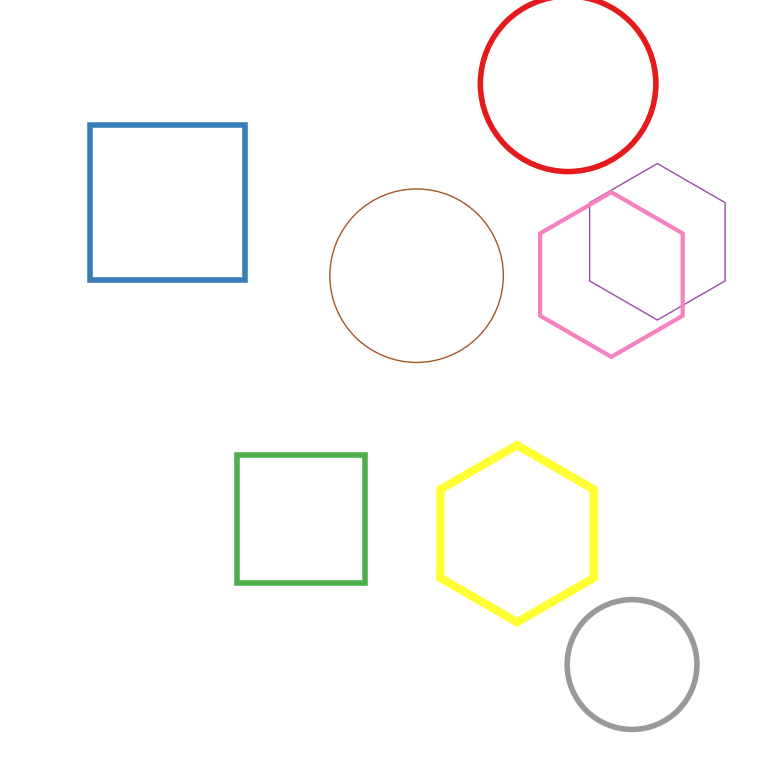[{"shape": "circle", "thickness": 2, "radius": 0.57, "center": [0.738, 0.891]}, {"shape": "square", "thickness": 2, "radius": 0.5, "center": [0.217, 0.737]}, {"shape": "square", "thickness": 2, "radius": 0.42, "center": [0.39, 0.326]}, {"shape": "hexagon", "thickness": 0.5, "radius": 0.51, "center": [0.854, 0.686]}, {"shape": "hexagon", "thickness": 3, "radius": 0.57, "center": [0.672, 0.307]}, {"shape": "circle", "thickness": 0.5, "radius": 0.56, "center": [0.541, 0.642]}, {"shape": "hexagon", "thickness": 1.5, "radius": 0.53, "center": [0.794, 0.643]}, {"shape": "circle", "thickness": 2, "radius": 0.42, "center": [0.821, 0.137]}]